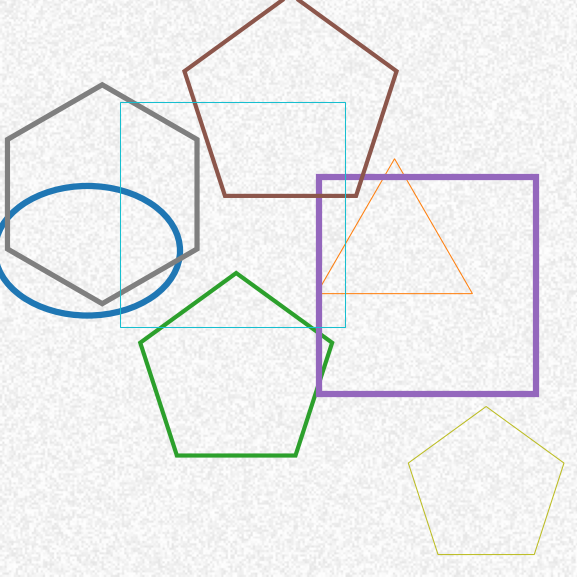[{"shape": "oval", "thickness": 3, "radius": 0.8, "center": [0.151, 0.565]}, {"shape": "triangle", "thickness": 0.5, "radius": 0.78, "center": [0.683, 0.569]}, {"shape": "pentagon", "thickness": 2, "radius": 0.87, "center": [0.409, 0.352]}, {"shape": "square", "thickness": 3, "radius": 0.94, "center": [0.74, 0.505]}, {"shape": "pentagon", "thickness": 2, "radius": 0.97, "center": [0.503, 0.816]}, {"shape": "hexagon", "thickness": 2.5, "radius": 0.95, "center": [0.177, 0.663]}, {"shape": "pentagon", "thickness": 0.5, "radius": 0.71, "center": [0.842, 0.154]}, {"shape": "square", "thickness": 0.5, "radius": 0.97, "center": [0.403, 0.628]}]